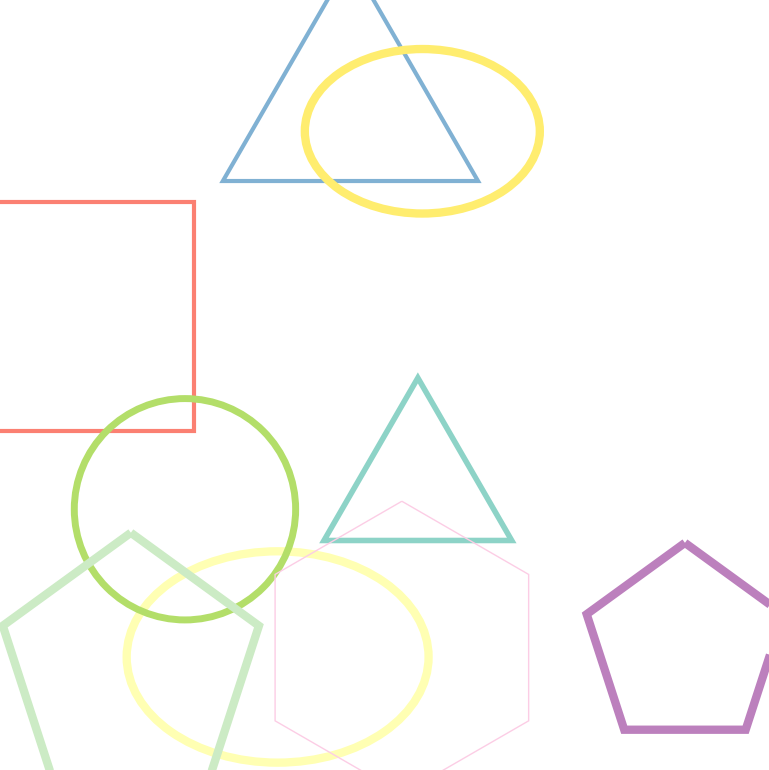[{"shape": "triangle", "thickness": 2, "radius": 0.7, "center": [0.543, 0.368]}, {"shape": "oval", "thickness": 3, "radius": 0.98, "center": [0.361, 0.147]}, {"shape": "square", "thickness": 1.5, "radius": 0.74, "center": [0.104, 0.589]}, {"shape": "triangle", "thickness": 1.5, "radius": 0.96, "center": [0.455, 0.861]}, {"shape": "circle", "thickness": 2.5, "radius": 0.72, "center": [0.24, 0.339]}, {"shape": "hexagon", "thickness": 0.5, "radius": 0.95, "center": [0.522, 0.159]}, {"shape": "pentagon", "thickness": 3, "radius": 0.67, "center": [0.89, 0.161]}, {"shape": "pentagon", "thickness": 3, "radius": 0.87, "center": [0.17, 0.133]}, {"shape": "oval", "thickness": 3, "radius": 0.76, "center": [0.548, 0.83]}]